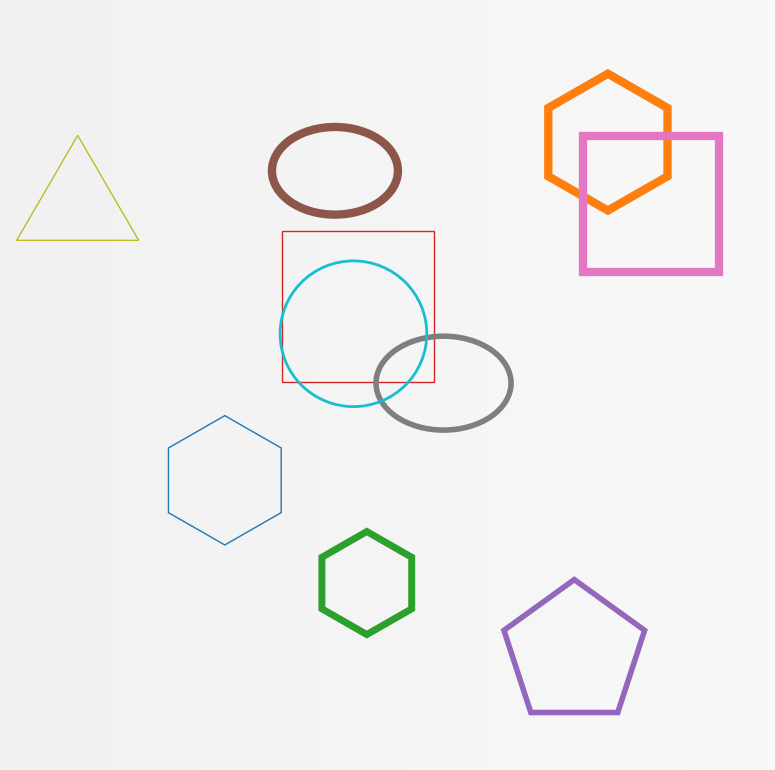[{"shape": "hexagon", "thickness": 0.5, "radius": 0.42, "center": [0.29, 0.376]}, {"shape": "hexagon", "thickness": 3, "radius": 0.44, "center": [0.784, 0.815]}, {"shape": "hexagon", "thickness": 2.5, "radius": 0.33, "center": [0.473, 0.243]}, {"shape": "square", "thickness": 0.5, "radius": 0.49, "center": [0.462, 0.602]}, {"shape": "pentagon", "thickness": 2, "radius": 0.48, "center": [0.741, 0.152]}, {"shape": "oval", "thickness": 3, "radius": 0.41, "center": [0.432, 0.778]}, {"shape": "square", "thickness": 3, "radius": 0.44, "center": [0.84, 0.735]}, {"shape": "oval", "thickness": 2, "radius": 0.44, "center": [0.572, 0.502]}, {"shape": "triangle", "thickness": 0.5, "radius": 0.45, "center": [0.1, 0.733]}, {"shape": "circle", "thickness": 1, "radius": 0.47, "center": [0.456, 0.567]}]